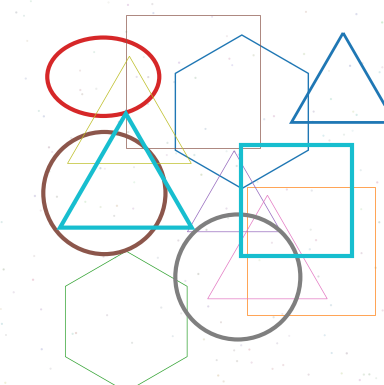[{"shape": "triangle", "thickness": 2, "radius": 0.77, "center": [0.891, 0.76]}, {"shape": "hexagon", "thickness": 1, "radius": 1.0, "center": [0.628, 0.71]}, {"shape": "square", "thickness": 0.5, "radius": 0.83, "center": [0.808, 0.348]}, {"shape": "hexagon", "thickness": 0.5, "radius": 0.91, "center": [0.328, 0.165]}, {"shape": "oval", "thickness": 3, "radius": 0.73, "center": [0.268, 0.801]}, {"shape": "triangle", "thickness": 0.5, "radius": 0.7, "center": [0.608, 0.468]}, {"shape": "square", "thickness": 0.5, "radius": 0.87, "center": [0.501, 0.788]}, {"shape": "circle", "thickness": 3, "radius": 0.79, "center": [0.271, 0.499]}, {"shape": "triangle", "thickness": 0.5, "radius": 0.9, "center": [0.695, 0.314]}, {"shape": "circle", "thickness": 3, "radius": 0.81, "center": [0.618, 0.281]}, {"shape": "triangle", "thickness": 0.5, "radius": 0.93, "center": [0.336, 0.668]}, {"shape": "triangle", "thickness": 3, "radius": 0.99, "center": [0.327, 0.507]}, {"shape": "square", "thickness": 3, "radius": 0.72, "center": [0.77, 0.479]}]